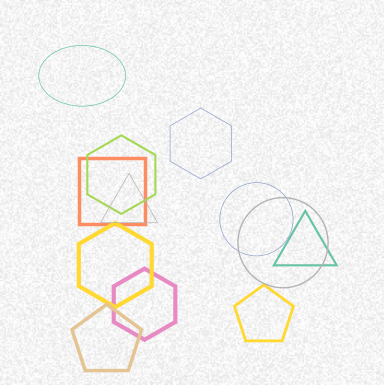[{"shape": "triangle", "thickness": 1.5, "radius": 0.47, "center": [0.793, 0.358]}, {"shape": "oval", "thickness": 0.5, "radius": 0.56, "center": [0.213, 0.803]}, {"shape": "square", "thickness": 2.5, "radius": 0.43, "center": [0.29, 0.504]}, {"shape": "circle", "thickness": 0.5, "radius": 0.48, "center": [0.666, 0.431]}, {"shape": "hexagon", "thickness": 0.5, "radius": 0.46, "center": [0.521, 0.627]}, {"shape": "hexagon", "thickness": 3, "radius": 0.46, "center": [0.375, 0.21]}, {"shape": "hexagon", "thickness": 1.5, "radius": 0.51, "center": [0.315, 0.546]}, {"shape": "pentagon", "thickness": 2, "radius": 0.4, "center": [0.686, 0.18]}, {"shape": "hexagon", "thickness": 3, "radius": 0.55, "center": [0.299, 0.312]}, {"shape": "pentagon", "thickness": 2.5, "radius": 0.48, "center": [0.277, 0.114]}, {"shape": "triangle", "thickness": 0.5, "radius": 0.43, "center": [0.335, 0.464]}, {"shape": "circle", "thickness": 1, "radius": 0.59, "center": [0.735, 0.37]}]